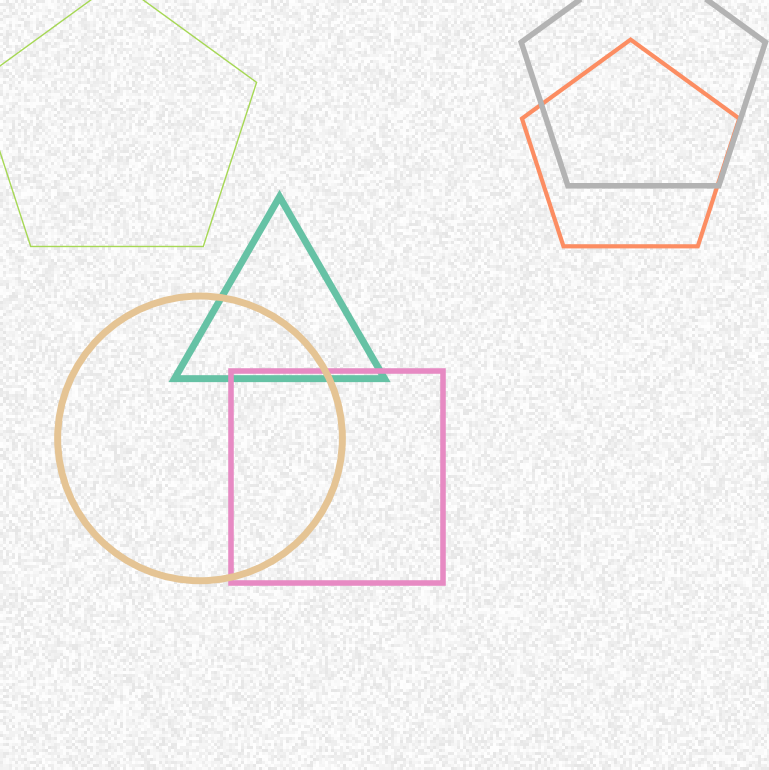[{"shape": "triangle", "thickness": 2.5, "radius": 0.79, "center": [0.363, 0.587]}, {"shape": "pentagon", "thickness": 1.5, "radius": 0.74, "center": [0.819, 0.8]}, {"shape": "square", "thickness": 2, "radius": 0.69, "center": [0.438, 0.38]}, {"shape": "pentagon", "thickness": 0.5, "radius": 0.95, "center": [0.152, 0.834]}, {"shape": "circle", "thickness": 2.5, "radius": 0.92, "center": [0.26, 0.431]}, {"shape": "pentagon", "thickness": 2, "radius": 0.83, "center": [0.836, 0.894]}]